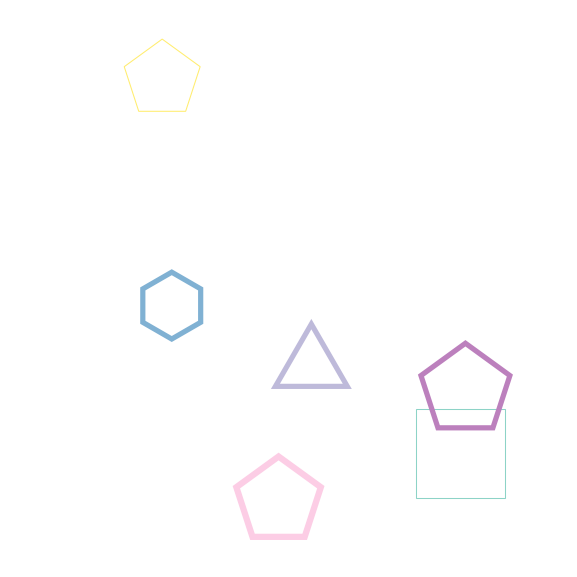[{"shape": "square", "thickness": 0.5, "radius": 0.39, "center": [0.798, 0.214]}, {"shape": "triangle", "thickness": 2.5, "radius": 0.36, "center": [0.539, 0.366]}, {"shape": "hexagon", "thickness": 2.5, "radius": 0.29, "center": [0.297, 0.47]}, {"shape": "pentagon", "thickness": 3, "radius": 0.38, "center": [0.482, 0.132]}, {"shape": "pentagon", "thickness": 2.5, "radius": 0.4, "center": [0.806, 0.324]}, {"shape": "pentagon", "thickness": 0.5, "radius": 0.35, "center": [0.281, 0.862]}]